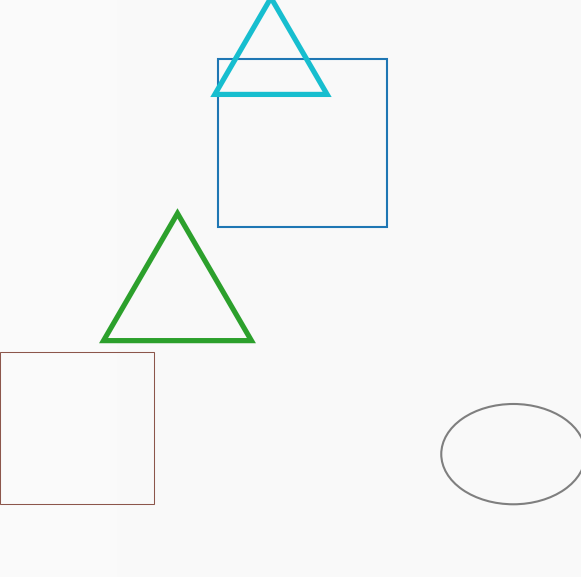[{"shape": "square", "thickness": 1, "radius": 0.73, "center": [0.52, 0.752]}, {"shape": "triangle", "thickness": 2.5, "radius": 0.73, "center": [0.305, 0.483]}, {"shape": "square", "thickness": 0.5, "radius": 0.66, "center": [0.132, 0.258]}, {"shape": "oval", "thickness": 1, "radius": 0.62, "center": [0.883, 0.213]}, {"shape": "triangle", "thickness": 2.5, "radius": 0.56, "center": [0.466, 0.891]}]